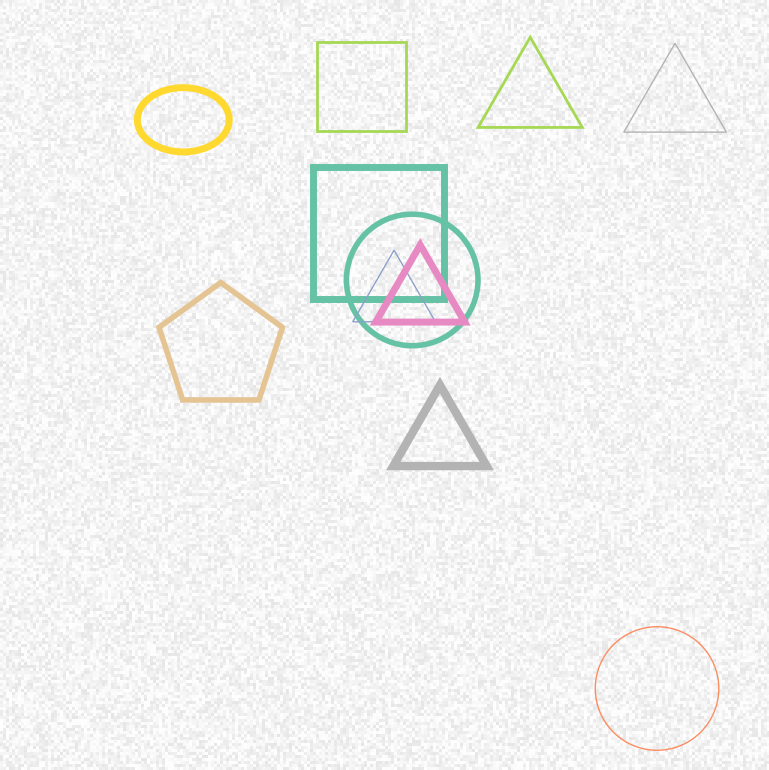[{"shape": "circle", "thickness": 2, "radius": 0.43, "center": [0.535, 0.636]}, {"shape": "square", "thickness": 2.5, "radius": 0.43, "center": [0.492, 0.697]}, {"shape": "circle", "thickness": 0.5, "radius": 0.4, "center": [0.853, 0.106]}, {"shape": "triangle", "thickness": 0.5, "radius": 0.31, "center": [0.512, 0.613]}, {"shape": "triangle", "thickness": 2.5, "radius": 0.33, "center": [0.546, 0.615]}, {"shape": "triangle", "thickness": 1, "radius": 0.39, "center": [0.689, 0.874]}, {"shape": "square", "thickness": 1, "radius": 0.29, "center": [0.469, 0.888]}, {"shape": "oval", "thickness": 2.5, "radius": 0.3, "center": [0.238, 0.844]}, {"shape": "pentagon", "thickness": 2, "radius": 0.42, "center": [0.287, 0.549]}, {"shape": "triangle", "thickness": 0.5, "radius": 0.38, "center": [0.877, 0.867]}, {"shape": "triangle", "thickness": 3, "radius": 0.35, "center": [0.571, 0.43]}]